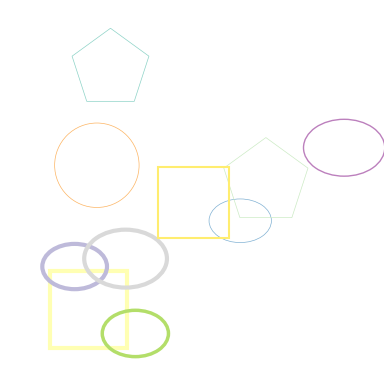[{"shape": "pentagon", "thickness": 0.5, "radius": 0.52, "center": [0.287, 0.822]}, {"shape": "square", "thickness": 3, "radius": 0.5, "center": [0.23, 0.195]}, {"shape": "oval", "thickness": 3, "radius": 0.42, "center": [0.194, 0.308]}, {"shape": "oval", "thickness": 0.5, "radius": 0.4, "center": [0.624, 0.427]}, {"shape": "circle", "thickness": 0.5, "radius": 0.55, "center": [0.252, 0.571]}, {"shape": "oval", "thickness": 2.5, "radius": 0.43, "center": [0.352, 0.134]}, {"shape": "oval", "thickness": 3, "radius": 0.54, "center": [0.326, 0.328]}, {"shape": "oval", "thickness": 1, "radius": 0.53, "center": [0.894, 0.616]}, {"shape": "pentagon", "thickness": 0.5, "radius": 0.57, "center": [0.691, 0.528]}, {"shape": "square", "thickness": 1.5, "radius": 0.46, "center": [0.503, 0.474]}]